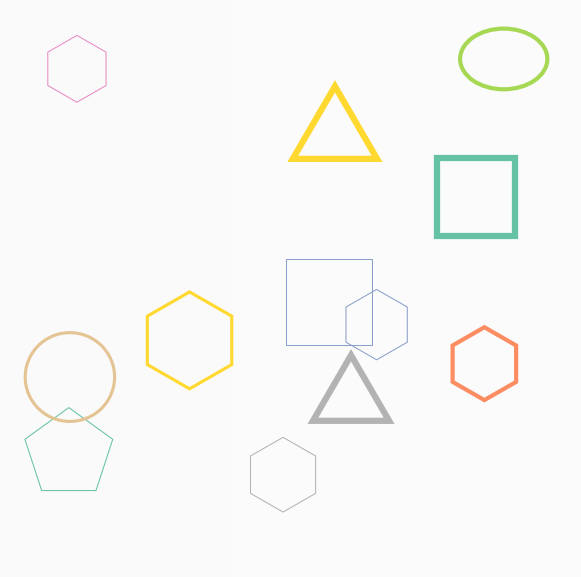[{"shape": "pentagon", "thickness": 0.5, "radius": 0.4, "center": [0.118, 0.214]}, {"shape": "square", "thickness": 3, "radius": 0.33, "center": [0.819, 0.658]}, {"shape": "hexagon", "thickness": 2, "radius": 0.32, "center": [0.833, 0.369]}, {"shape": "hexagon", "thickness": 0.5, "radius": 0.3, "center": [0.648, 0.437]}, {"shape": "square", "thickness": 0.5, "radius": 0.37, "center": [0.566, 0.476]}, {"shape": "hexagon", "thickness": 0.5, "radius": 0.29, "center": [0.132, 0.88]}, {"shape": "oval", "thickness": 2, "radius": 0.38, "center": [0.867, 0.897]}, {"shape": "triangle", "thickness": 3, "radius": 0.42, "center": [0.576, 0.766]}, {"shape": "hexagon", "thickness": 1.5, "radius": 0.42, "center": [0.326, 0.41]}, {"shape": "circle", "thickness": 1.5, "radius": 0.38, "center": [0.12, 0.346]}, {"shape": "hexagon", "thickness": 0.5, "radius": 0.32, "center": [0.487, 0.177]}, {"shape": "triangle", "thickness": 3, "radius": 0.38, "center": [0.604, 0.308]}]